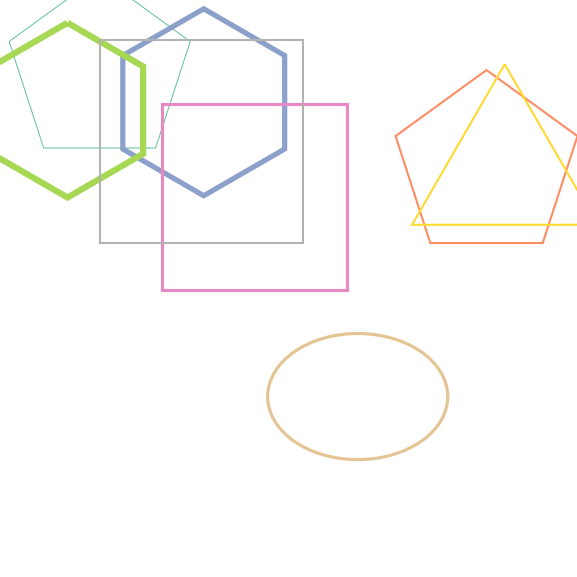[{"shape": "pentagon", "thickness": 0.5, "radius": 0.82, "center": [0.173, 0.876]}, {"shape": "pentagon", "thickness": 1, "radius": 0.83, "center": [0.842, 0.712]}, {"shape": "hexagon", "thickness": 2.5, "radius": 0.81, "center": [0.353, 0.822]}, {"shape": "square", "thickness": 1.5, "radius": 0.8, "center": [0.441, 0.658]}, {"shape": "hexagon", "thickness": 3, "radius": 0.76, "center": [0.117, 0.808]}, {"shape": "triangle", "thickness": 1, "radius": 0.93, "center": [0.874, 0.703]}, {"shape": "oval", "thickness": 1.5, "radius": 0.78, "center": [0.619, 0.312]}, {"shape": "square", "thickness": 1, "radius": 0.88, "center": [0.349, 0.755]}]